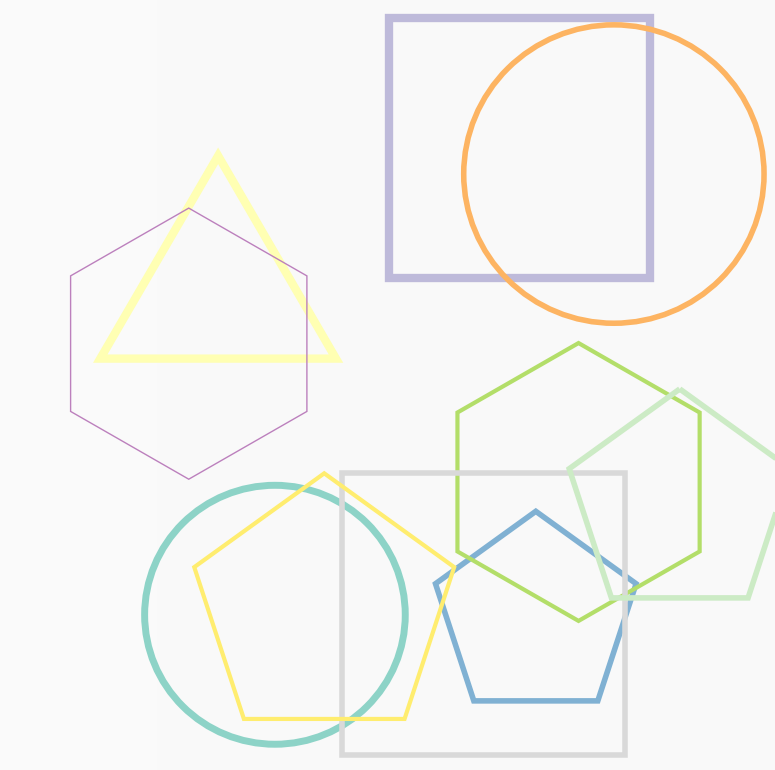[{"shape": "circle", "thickness": 2.5, "radius": 0.84, "center": [0.355, 0.202]}, {"shape": "triangle", "thickness": 3, "radius": 0.88, "center": [0.281, 0.622]}, {"shape": "square", "thickness": 3, "radius": 0.84, "center": [0.67, 0.808]}, {"shape": "pentagon", "thickness": 2, "radius": 0.68, "center": [0.691, 0.2]}, {"shape": "circle", "thickness": 2, "radius": 0.97, "center": [0.792, 0.774]}, {"shape": "hexagon", "thickness": 1.5, "radius": 0.9, "center": [0.747, 0.374]}, {"shape": "square", "thickness": 2, "radius": 0.91, "center": [0.624, 0.203]}, {"shape": "hexagon", "thickness": 0.5, "radius": 0.88, "center": [0.244, 0.554]}, {"shape": "pentagon", "thickness": 2, "radius": 0.75, "center": [0.877, 0.345]}, {"shape": "pentagon", "thickness": 1.5, "radius": 0.88, "center": [0.418, 0.209]}]